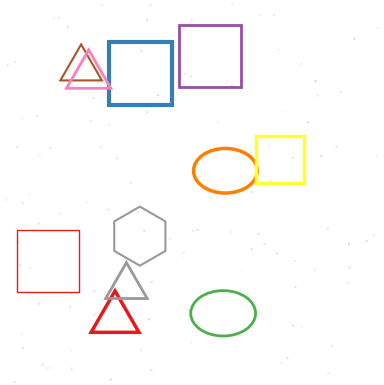[{"shape": "triangle", "thickness": 2.5, "radius": 0.36, "center": [0.299, 0.173]}, {"shape": "square", "thickness": 1, "radius": 0.4, "center": [0.124, 0.322]}, {"shape": "square", "thickness": 3, "radius": 0.41, "center": [0.364, 0.809]}, {"shape": "oval", "thickness": 2, "radius": 0.42, "center": [0.58, 0.186]}, {"shape": "square", "thickness": 2, "radius": 0.4, "center": [0.546, 0.854]}, {"shape": "oval", "thickness": 2.5, "radius": 0.41, "center": [0.585, 0.556]}, {"shape": "square", "thickness": 2.5, "radius": 0.31, "center": [0.727, 0.586]}, {"shape": "triangle", "thickness": 1.5, "radius": 0.31, "center": [0.211, 0.822]}, {"shape": "triangle", "thickness": 2, "radius": 0.33, "center": [0.23, 0.804]}, {"shape": "hexagon", "thickness": 1.5, "radius": 0.38, "center": [0.363, 0.387]}, {"shape": "triangle", "thickness": 2, "radius": 0.31, "center": [0.328, 0.256]}]